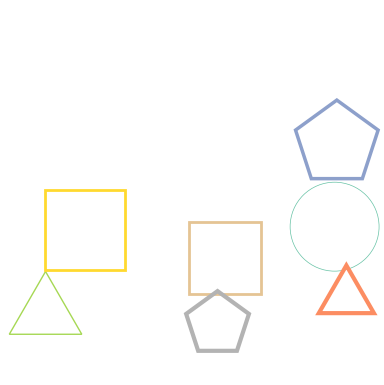[{"shape": "circle", "thickness": 0.5, "radius": 0.58, "center": [0.869, 0.411]}, {"shape": "triangle", "thickness": 3, "radius": 0.41, "center": [0.9, 0.228]}, {"shape": "pentagon", "thickness": 2.5, "radius": 0.56, "center": [0.875, 0.627]}, {"shape": "triangle", "thickness": 1, "radius": 0.54, "center": [0.118, 0.186]}, {"shape": "square", "thickness": 2, "radius": 0.52, "center": [0.22, 0.404]}, {"shape": "square", "thickness": 2, "radius": 0.47, "center": [0.585, 0.33]}, {"shape": "pentagon", "thickness": 3, "radius": 0.43, "center": [0.565, 0.158]}]